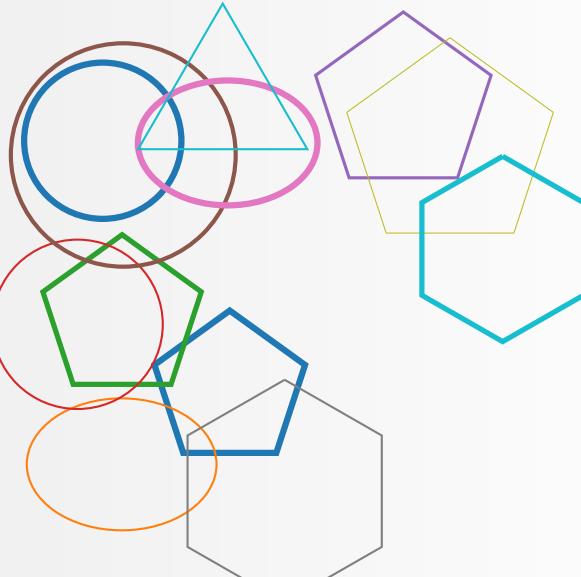[{"shape": "pentagon", "thickness": 3, "radius": 0.68, "center": [0.395, 0.325]}, {"shape": "circle", "thickness": 3, "radius": 0.68, "center": [0.177, 0.755]}, {"shape": "oval", "thickness": 1, "radius": 0.82, "center": [0.209, 0.195]}, {"shape": "pentagon", "thickness": 2.5, "radius": 0.72, "center": [0.21, 0.449]}, {"shape": "circle", "thickness": 1, "radius": 0.73, "center": [0.133, 0.438]}, {"shape": "pentagon", "thickness": 1.5, "radius": 0.79, "center": [0.694, 0.82]}, {"shape": "circle", "thickness": 2, "radius": 0.97, "center": [0.212, 0.731]}, {"shape": "oval", "thickness": 3, "radius": 0.77, "center": [0.392, 0.752]}, {"shape": "hexagon", "thickness": 1, "radius": 0.96, "center": [0.49, 0.149]}, {"shape": "pentagon", "thickness": 0.5, "radius": 0.93, "center": [0.774, 0.747]}, {"shape": "triangle", "thickness": 1, "radius": 0.84, "center": [0.383, 0.825]}, {"shape": "hexagon", "thickness": 2.5, "radius": 0.8, "center": [0.865, 0.568]}]